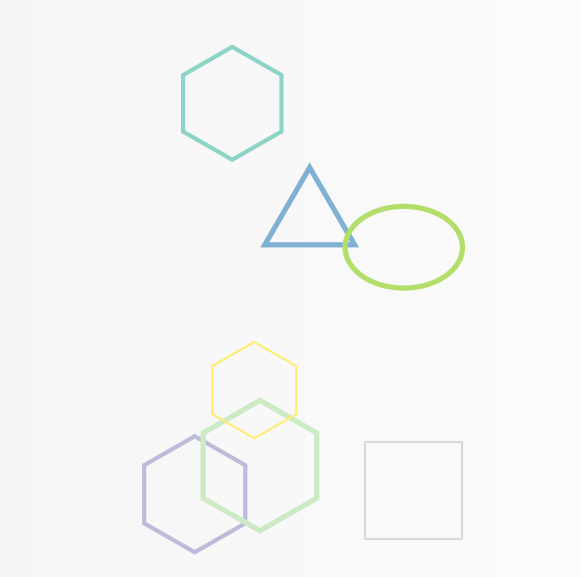[{"shape": "hexagon", "thickness": 2, "radius": 0.49, "center": [0.4, 0.82]}, {"shape": "hexagon", "thickness": 2, "radius": 0.5, "center": [0.335, 0.143]}, {"shape": "triangle", "thickness": 2.5, "radius": 0.45, "center": [0.533, 0.62]}, {"shape": "oval", "thickness": 2.5, "radius": 0.51, "center": [0.695, 0.571]}, {"shape": "square", "thickness": 1, "radius": 0.42, "center": [0.711, 0.15]}, {"shape": "hexagon", "thickness": 2.5, "radius": 0.56, "center": [0.447, 0.193]}, {"shape": "hexagon", "thickness": 1, "radius": 0.42, "center": [0.437, 0.324]}]